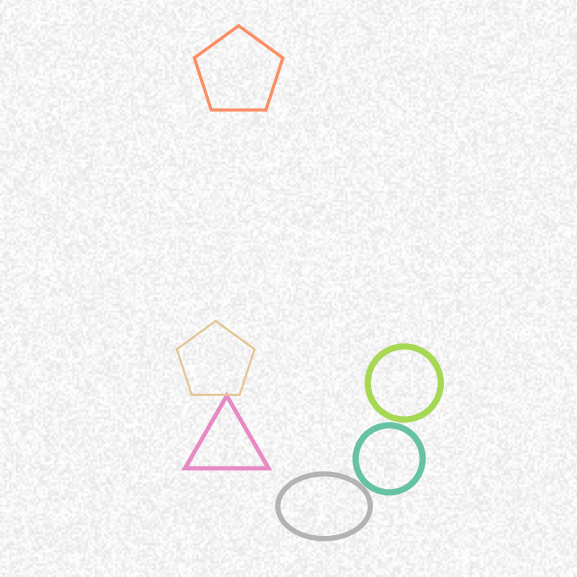[{"shape": "circle", "thickness": 3, "radius": 0.29, "center": [0.674, 0.205]}, {"shape": "pentagon", "thickness": 1.5, "radius": 0.4, "center": [0.413, 0.874]}, {"shape": "triangle", "thickness": 2, "radius": 0.42, "center": [0.393, 0.23]}, {"shape": "circle", "thickness": 3, "radius": 0.32, "center": [0.7, 0.336]}, {"shape": "pentagon", "thickness": 1, "radius": 0.35, "center": [0.373, 0.373]}, {"shape": "oval", "thickness": 2.5, "radius": 0.4, "center": [0.561, 0.122]}]